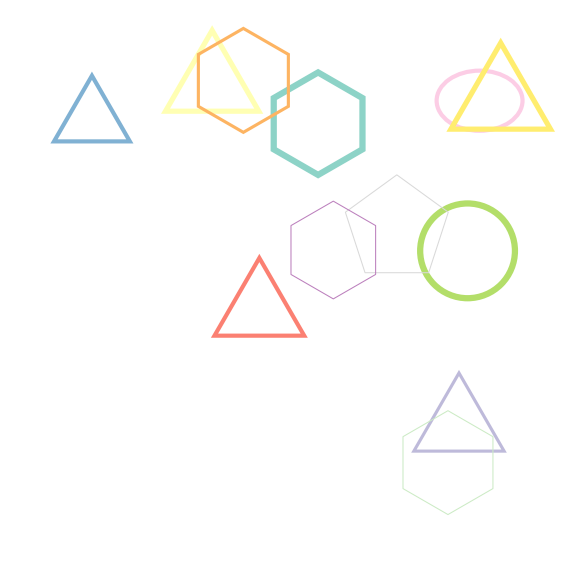[{"shape": "hexagon", "thickness": 3, "radius": 0.44, "center": [0.551, 0.785]}, {"shape": "triangle", "thickness": 2.5, "radius": 0.47, "center": [0.367, 0.853]}, {"shape": "triangle", "thickness": 1.5, "radius": 0.45, "center": [0.795, 0.263]}, {"shape": "triangle", "thickness": 2, "radius": 0.45, "center": [0.449, 0.463]}, {"shape": "triangle", "thickness": 2, "radius": 0.38, "center": [0.159, 0.792]}, {"shape": "hexagon", "thickness": 1.5, "radius": 0.45, "center": [0.421, 0.86]}, {"shape": "circle", "thickness": 3, "radius": 0.41, "center": [0.81, 0.565]}, {"shape": "oval", "thickness": 2, "radius": 0.37, "center": [0.83, 0.825]}, {"shape": "pentagon", "thickness": 0.5, "radius": 0.47, "center": [0.687, 0.603]}, {"shape": "hexagon", "thickness": 0.5, "radius": 0.42, "center": [0.577, 0.566]}, {"shape": "hexagon", "thickness": 0.5, "radius": 0.45, "center": [0.776, 0.198]}, {"shape": "triangle", "thickness": 2.5, "radius": 0.5, "center": [0.867, 0.825]}]